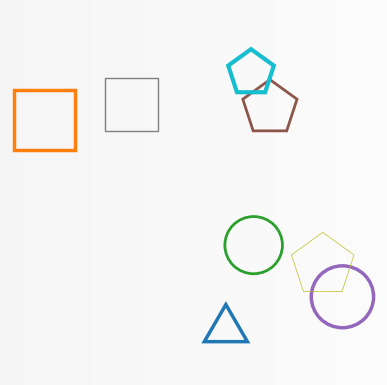[{"shape": "triangle", "thickness": 2.5, "radius": 0.32, "center": [0.583, 0.145]}, {"shape": "square", "thickness": 2.5, "radius": 0.39, "center": [0.114, 0.688]}, {"shape": "circle", "thickness": 2, "radius": 0.37, "center": [0.655, 0.363]}, {"shape": "circle", "thickness": 2.5, "radius": 0.4, "center": [0.884, 0.229]}, {"shape": "pentagon", "thickness": 2, "radius": 0.37, "center": [0.697, 0.72]}, {"shape": "square", "thickness": 1, "radius": 0.34, "center": [0.338, 0.728]}, {"shape": "pentagon", "thickness": 0.5, "radius": 0.42, "center": [0.833, 0.312]}, {"shape": "pentagon", "thickness": 3, "radius": 0.31, "center": [0.648, 0.81]}]